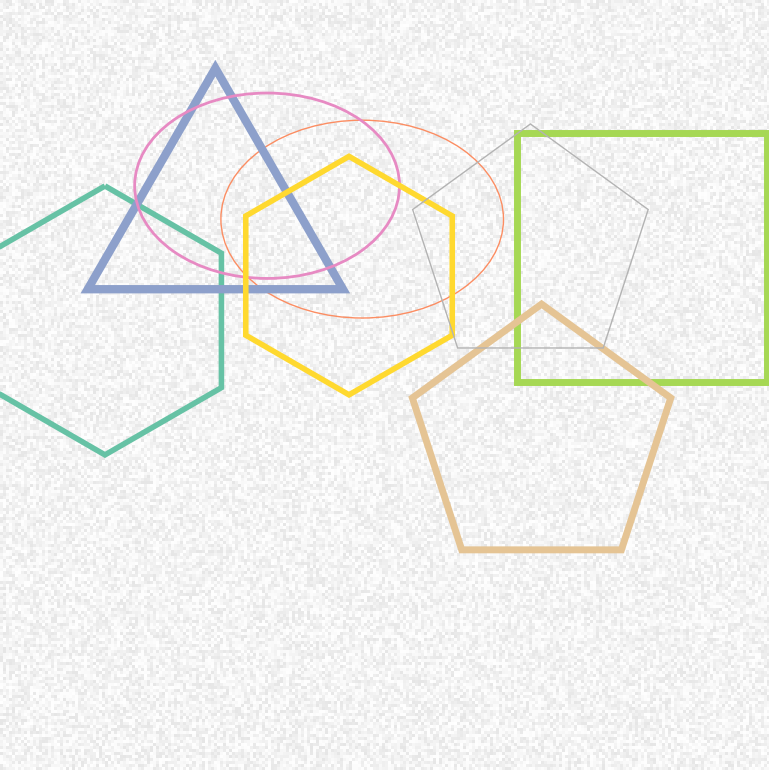[{"shape": "hexagon", "thickness": 2, "radius": 0.87, "center": [0.136, 0.584]}, {"shape": "oval", "thickness": 0.5, "radius": 0.92, "center": [0.47, 0.715]}, {"shape": "triangle", "thickness": 3, "radius": 0.96, "center": [0.28, 0.72]}, {"shape": "oval", "thickness": 1, "radius": 0.86, "center": [0.347, 0.759]}, {"shape": "square", "thickness": 2.5, "radius": 0.81, "center": [0.834, 0.666]}, {"shape": "hexagon", "thickness": 2, "radius": 0.77, "center": [0.453, 0.642]}, {"shape": "pentagon", "thickness": 2.5, "radius": 0.88, "center": [0.703, 0.429]}, {"shape": "pentagon", "thickness": 0.5, "radius": 0.8, "center": [0.689, 0.678]}]